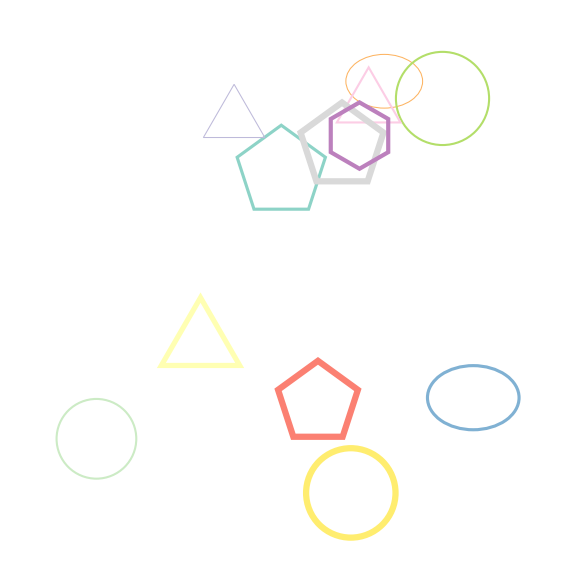[{"shape": "pentagon", "thickness": 1.5, "radius": 0.4, "center": [0.487, 0.702]}, {"shape": "triangle", "thickness": 2.5, "radius": 0.39, "center": [0.347, 0.405]}, {"shape": "triangle", "thickness": 0.5, "radius": 0.31, "center": [0.405, 0.792]}, {"shape": "pentagon", "thickness": 3, "radius": 0.36, "center": [0.551, 0.302]}, {"shape": "oval", "thickness": 1.5, "radius": 0.4, "center": [0.82, 0.31]}, {"shape": "oval", "thickness": 0.5, "radius": 0.33, "center": [0.665, 0.858]}, {"shape": "circle", "thickness": 1, "radius": 0.4, "center": [0.766, 0.829]}, {"shape": "triangle", "thickness": 1, "radius": 0.32, "center": [0.638, 0.819]}, {"shape": "pentagon", "thickness": 3, "radius": 0.38, "center": [0.592, 0.746]}, {"shape": "hexagon", "thickness": 2, "radius": 0.29, "center": [0.622, 0.764]}, {"shape": "circle", "thickness": 1, "radius": 0.35, "center": [0.167, 0.239]}, {"shape": "circle", "thickness": 3, "radius": 0.39, "center": [0.607, 0.146]}]